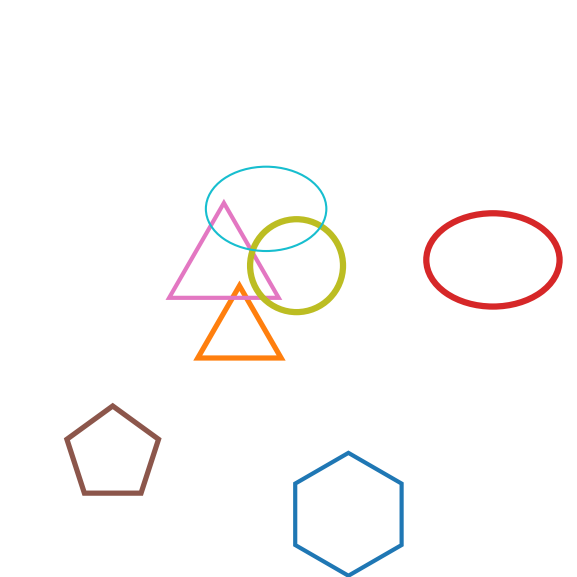[{"shape": "hexagon", "thickness": 2, "radius": 0.53, "center": [0.603, 0.109]}, {"shape": "triangle", "thickness": 2.5, "radius": 0.42, "center": [0.415, 0.421]}, {"shape": "oval", "thickness": 3, "radius": 0.58, "center": [0.854, 0.549]}, {"shape": "pentagon", "thickness": 2.5, "radius": 0.42, "center": [0.195, 0.213]}, {"shape": "triangle", "thickness": 2, "radius": 0.55, "center": [0.388, 0.538]}, {"shape": "circle", "thickness": 3, "radius": 0.4, "center": [0.514, 0.539]}, {"shape": "oval", "thickness": 1, "radius": 0.52, "center": [0.461, 0.637]}]